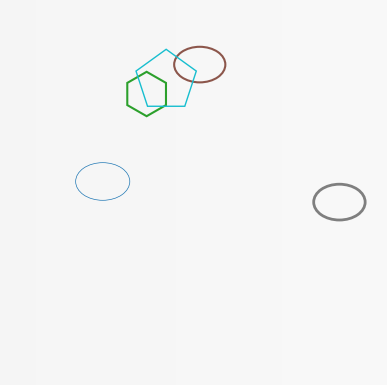[{"shape": "oval", "thickness": 0.5, "radius": 0.35, "center": [0.265, 0.529]}, {"shape": "hexagon", "thickness": 1.5, "radius": 0.29, "center": [0.378, 0.756]}, {"shape": "oval", "thickness": 1.5, "radius": 0.33, "center": [0.515, 0.832]}, {"shape": "oval", "thickness": 2, "radius": 0.33, "center": [0.876, 0.475]}, {"shape": "pentagon", "thickness": 1, "radius": 0.41, "center": [0.429, 0.79]}]